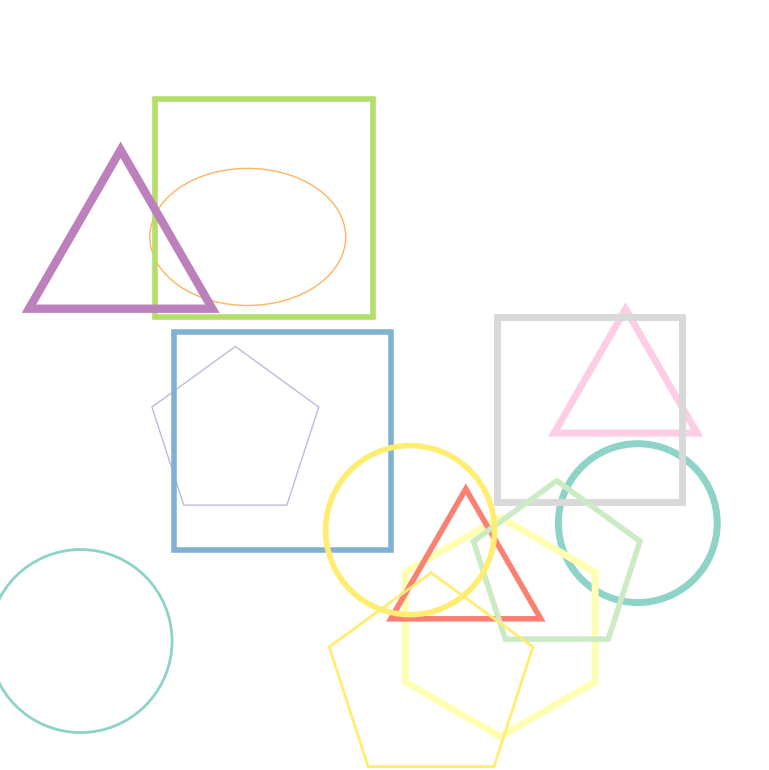[{"shape": "circle", "thickness": 1, "radius": 0.59, "center": [0.105, 0.167]}, {"shape": "circle", "thickness": 2.5, "radius": 0.52, "center": [0.828, 0.321]}, {"shape": "hexagon", "thickness": 2.5, "radius": 0.71, "center": [0.65, 0.186]}, {"shape": "pentagon", "thickness": 0.5, "radius": 0.57, "center": [0.306, 0.436]}, {"shape": "triangle", "thickness": 2, "radius": 0.56, "center": [0.605, 0.253]}, {"shape": "square", "thickness": 2, "radius": 0.71, "center": [0.367, 0.427]}, {"shape": "oval", "thickness": 0.5, "radius": 0.64, "center": [0.322, 0.692]}, {"shape": "square", "thickness": 2, "radius": 0.71, "center": [0.343, 0.73]}, {"shape": "triangle", "thickness": 2.5, "radius": 0.54, "center": [0.812, 0.491]}, {"shape": "square", "thickness": 2.5, "radius": 0.6, "center": [0.766, 0.469]}, {"shape": "triangle", "thickness": 3, "radius": 0.69, "center": [0.157, 0.668]}, {"shape": "pentagon", "thickness": 2, "radius": 0.57, "center": [0.723, 0.262]}, {"shape": "circle", "thickness": 2, "radius": 0.55, "center": [0.533, 0.312]}, {"shape": "pentagon", "thickness": 1, "radius": 0.7, "center": [0.56, 0.117]}]